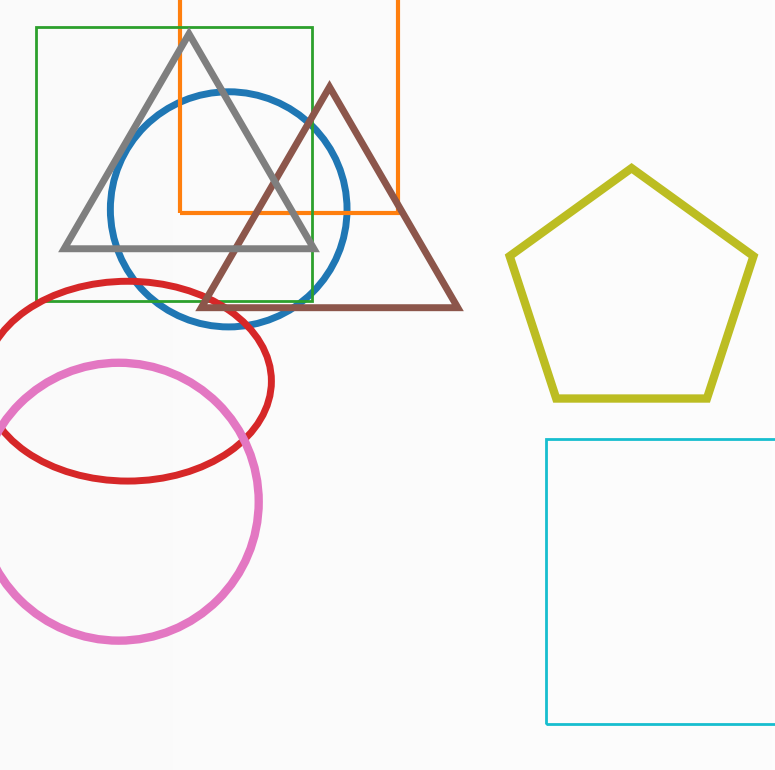[{"shape": "circle", "thickness": 2.5, "radius": 0.76, "center": [0.295, 0.728]}, {"shape": "square", "thickness": 1.5, "radius": 0.7, "center": [0.373, 0.863]}, {"shape": "square", "thickness": 1, "radius": 0.89, "center": [0.225, 0.787]}, {"shape": "oval", "thickness": 2.5, "radius": 0.93, "center": [0.165, 0.505]}, {"shape": "triangle", "thickness": 2.5, "radius": 0.96, "center": [0.425, 0.696]}, {"shape": "circle", "thickness": 3, "radius": 0.9, "center": [0.153, 0.348]}, {"shape": "triangle", "thickness": 2.5, "radius": 0.93, "center": [0.244, 0.77]}, {"shape": "pentagon", "thickness": 3, "radius": 0.83, "center": [0.815, 0.616]}, {"shape": "square", "thickness": 1, "radius": 0.93, "center": [0.89, 0.245]}]